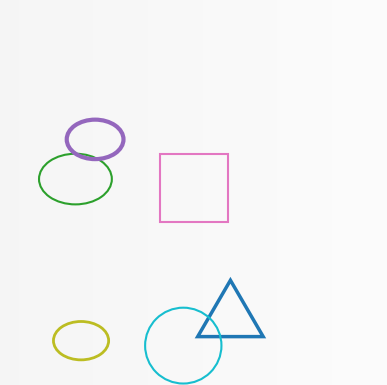[{"shape": "triangle", "thickness": 2.5, "radius": 0.49, "center": [0.595, 0.174]}, {"shape": "oval", "thickness": 1.5, "radius": 0.47, "center": [0.195, 0.535]}, {"shape": "oval", "thickness": 3, "radius": 0.37, "center": [0.245, 0.638]}, {"shape": "square", "thickness": 1.5, "radius": 0.44, "center": [0.501, 0.511]}, {"shape": "oval", "thickness": 2, "radius": 0.36, "center": [0.209, 0.115]}, {"shape": "circle", "thickness": 1.5, "radius": 0.49, "center": [0.473, 0.102]}]